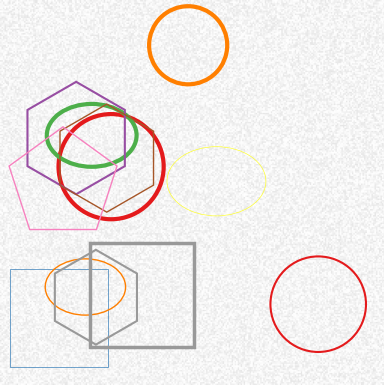[{"shape": "circle", "thickness": 3, "radius": 0.68, "center": [0.289, 0.567]}, {"shape": "circle", "thickness": 1.5, "radius": 0.62, "center": [0.827, 0.21]}, {"shape": "square", "thickness": 0.5, "radius": 0.63, "center": [0.152, 0.175]}, {"shape": "oval", "thickness": 3, "radius": 0.58, "center": [0.238, 0.648]}, {"shape": "hexagon", "thickness": 1.5, "radius": 0.73, "center": [0.198, 0.641]}, {"shape": "circle", "thickness": 3, "radius": 0.51, "center": [0.489, 0.882]}, {"shape": "oval", "thickness": 1, "radius": 0.52, "center": [0.222, 0.255]}, {"shape": "oval", "thickness": 0.5, "radius": 0.64, "center": [0.562, 0.529]}, {"shape": "hexagon", "thickness": 1, "radius": 0.7, "center": [0.277, 0.589]}, {"shape": "pentagon", "thickness": 1, "radius": 0.74, "center": [0.164, 0.523]}, {"shape": "square", "thickness": 2.5, "radius": 0.68, "center": [0.369, 0.233]}, {"shape": "hexagon", "thickness": 1.5, "radius": 0.62, "center": [0.249, 0.228]}]